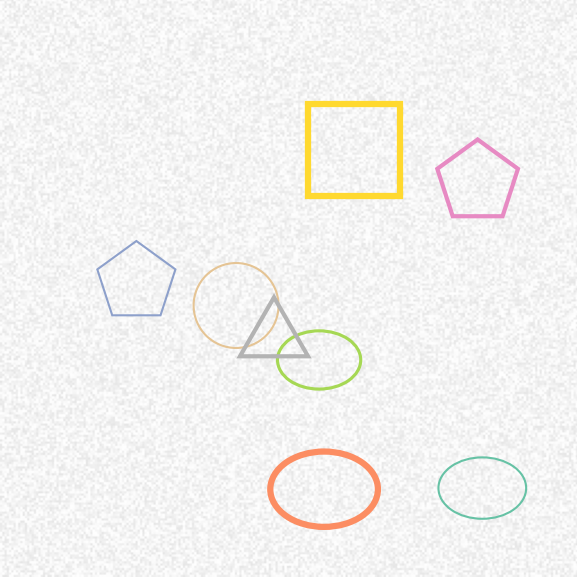[{"shape": "oval", "thickness": 1, "radius": 0.38, "center": [0.835, 0.154]}, {"shape": "oval", "thickness": 3, "radius": 0.47, "center": [0.561, 0.152]}, {"shape": "pentagon", "thickness": 1, "radius": 0.36, "center": [0.236, 0.511]}, {"shape": "pentagon", "thickness": 2, "radius": 0.37, "center": [0.827, 0.684]}, {"shape": "oval", "thickness": 1.5, "radius": 0.36, "center": [0.553, 0.376]}, {"shape": "square", "thickness": 3, "radius": 0.4, "center": [0.613, 0.739]}, {"shape": "circle", "thickness": 1, "radius": 0.37, "center": [0.409, 0.47]}, {"shape": "triangle", "thickness": 2, "radius": 0.34, "center": [0.474, 0.416]}]